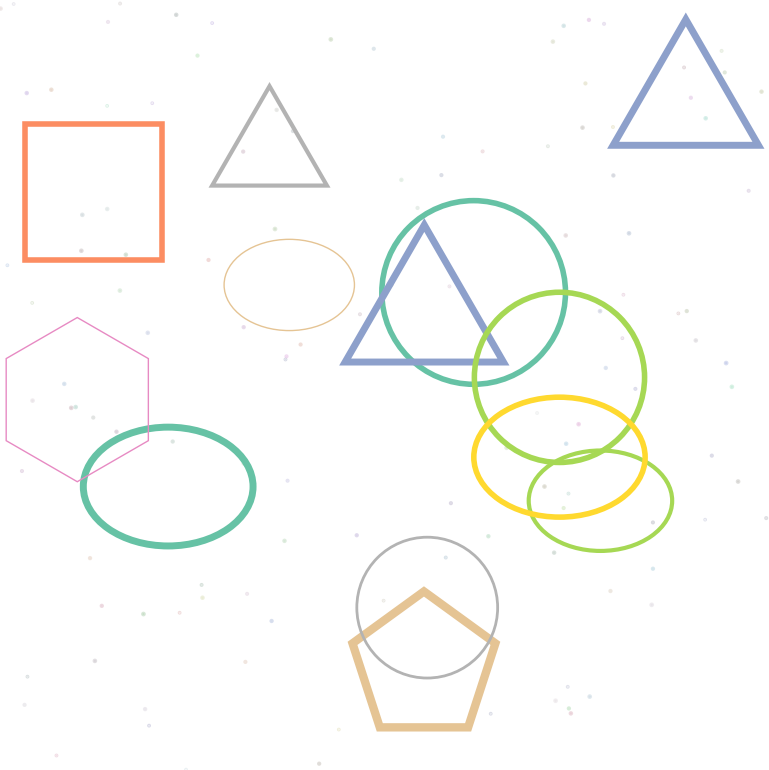[{"shape": "circle", "thickness": 2, "radius": 0.6, "center": [0.615, 0.62]}, {"shape": "oval", "thickness": 2.5, "radius": 0.55, "center": [0.218, 0.368]}, {"shape": "square", "thickness": 2, "radius": 0.44, "center": [0.121, 0.751]}, {"shape": "triangle", "thickness": 2.5, "radius": 0.59, "center": [0.551, 0.589]}, {"shape": "triangle", "thickness": 2.5, "radius": 0.54, "center": [0.891, 0.866]}, {"shape": "hexagon", "thickness": 0.5, "radius": 0.53, "center": [0.1, 0.481]}, {"shape": "oval", "thickness": 1.5, "radius": 0.47, "center": [0.78, 0.35]}, {"shape": "circle", "thickness": 2, "radius": 0.55, "center": [0.727, 0.51]}, {"shape": "oval", "thickness": 2, "radius": 0.56, "center": [0.727, 0.406]}, {"shape": "pentagon", "thickness": 3, "radius": 0.49, "center": [0.551, 0.134]}, {"shape": "oval", "thickness": 0.5, "radius": 0.42, "center": [0.376, 0.63]}, {"shape": "circle", "thickness": 1, "radius": 0.46, "center": [0.555, 0.211]}, {"shape": "triangle", "thickness": 1.5, "radius": 0.43, "center": [0.35, 0.802]}]